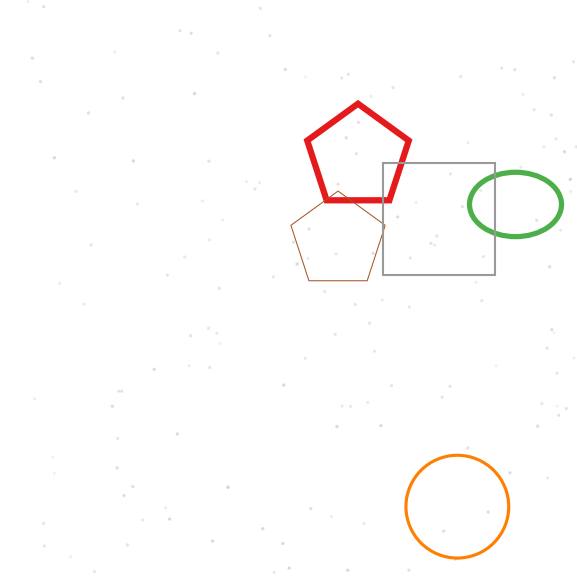[{"shape": "pentagon", "thickness": 3, "radius": 0.46, "center": [0.62, 0.727]}, {"shape": "oval", "thickness": 2.5, "radius": 0.4, "center": [0.893, 0.645]}, {"shape": "circle", "thickness": 1.5, "radius": 0.44, "center": [0.792, 0.122]}, {"shape": "pentagon", "thickness": 0.5, "radius": 0.43, "center": [0.585, 0.582]}, {"shape": "square", "thickness": 1, "radius": 0.49, "center": [0.76, 0.62]}]